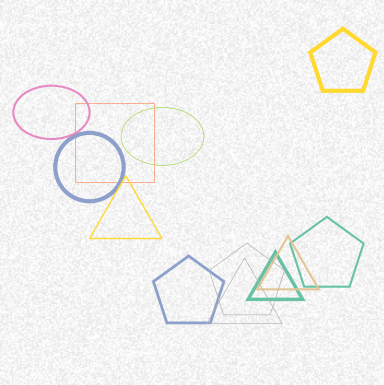[{"shape": "triangle", "thickness": 2.5, "radius": 0.41, "center": [0.715, 0.263]}, {"shape": "pentagon", "thickness": 1.5, "radius": 0.5, "center": [0.849, 0.337]}, {"shape": "square", "thickness": 0.5, "radius": 0.51, "center": [0.298, 0.629]}, {"shape": "pentagon", "thickness": 2, "radius": 0.48, "center": [0.49, 0.239]}, {"shape": "circle", "thickness": 3, "radius": 0.44, "center": [0.232, 0.566]}, {"shape": "oval", "thickness": 1.5, "radius": 0.5, "center": [0.134, 0.708]}, {"shape": "oval", "thickness": 0.5, "radius": 0.54, "center": [0.422, 0.646]}, {"shape": "triangle", "thickness": 1, "radius": 0.54, "center": [0.327, 0.435]}, {"shape": "pentagon", "thickness": 3, "radius": 0.45, "center": [0.891, 0.836]}, {"shape": "triangle", "thickness": 1.5, "radius": 0.46, "center": [0.748, 0.295]}, {"shape": "triangle", "thickness": 0.5, "radius": 0.57, "center": [0.635, 0.216]}, {"shape": "pentagon", "thickness": 0.5, "radius": 0.52, "center": [0.641, 0.266]}]